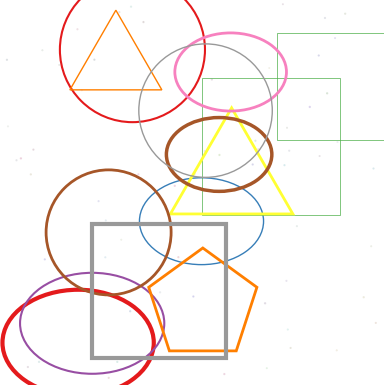[{"shape": "oval", "thickness": 3, "radius": 0.98, "center": [0.203, 0.11]}, {"shape": "circle", "thickness": 1.5, "radius": 0.94, "center": [0.344, 0.871]}, {"shape": "oval", "thickness": 1, "radius": 0.81, "center": [0.523, 0.425]}, {"shape": "square", "thickness": 0.5, "radius": 0.89, "center": [0.704, 0.619]}, {"shape": "square", "thickness": 0.5, "radius": 0.7, "center": [0.858, 0.776]}, {"shape": "oval", "thickness": 1.5, "radius": 0.94, "center": [0.239, 0.16]}, {"shape": "triangle", "thickness": 1, "radius": 0.69, "center": [0.301, 0.836]}, {"shape": "pentagon", "thickness": 2, "radius": 0.74, "center": [0.527, 0.208]}, {"shape": "triangle", "thickness": 2, "radius": 0.92, "center": [0.602, 0.536]}, {"shape": "oval", "thickness": 2.5, "radius": 0.68, "center": [0.569, 0.599]}, {"shape": "circle", "thickness": 2, "radius": 0.81, "center": [0.282, 0.396]}, {"shape": "oval", "thickness": 2, "radius": 0.72, "center": [0.599, 0.813]}, {"shape": "circle", "thickness": 1, "radius": 0.87, "center": [0.534, 0.713]}, {"shape": "square", "thickness": 3, "radius": 0.87, "center": [0.413, 0.244]}]